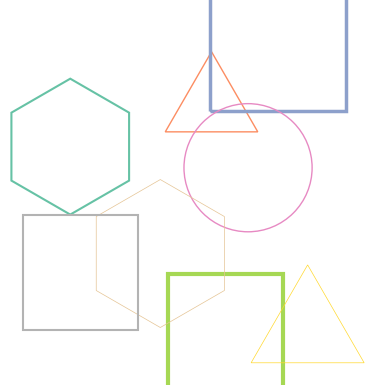[{"shape": "hexagon", "thickness": 1.5, "radius": 0.88, "center": [0.182, 0.619]}, {"shape": "triangle", "thickness": 1, "radius": 0.69, "center": [0.549, 0.727]}, {"shape": "square", "thickness": 2.5, "radius": 0.89, "center": [0.723, 0.889]}, {"shape": "circle", "thickness": 1, "radius": 0.83, "center": [0.644, 0.564]}, {"shape": "square", "thickness": 3, "radius": 0.75, "center": [0.586, 0.14]}, {"shape": "triangle", "thickness": 0.5, "radius": 0.85, "center": [0.799, 0.142]}, {"shape": "hexagon", "thickness": 0.5, "radius": 0.96, "center": [0.416, 0.341]}, {"shape": "square", "thickness": 1.5, "radius": 0.74, "center": [0.208, 0.292]}]